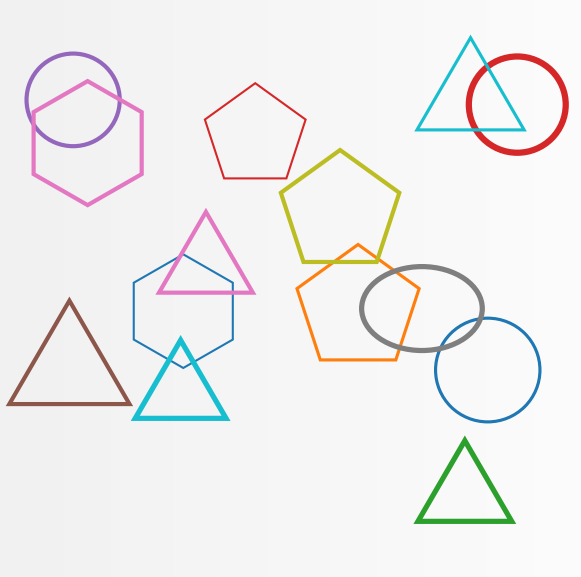[{"shape": "circle", "thickness": 1.5, "radius": 0.45, "center": [0.839, 0.358]}, {"shape": "hexagon", "thickness": 1, "radius": 0.49, "center": [0.315, 0.46]}, {"shape": "pentagon", "thickness": 1.5, "radius": 0.55, "center": [0.616, 0.465]}, {"shape": "triangle", "thickness": 2.5, "radius": 0.47, "center": [0.8, 0.143]}, {"shape": "circle", "thickness": 3, "radius": 0.42, "center": [0.89, 0.818]}, {"shape": "pentagon", "thickness": 1, "radius": 0.46, "center": [0.439, 0.764]}, {"shape": "circle", "thickness": 2, "radius": 0.4, "center": [0.126, 0.826]}, {"shape": "triangle", "thickness": 2, "radius": 0.6, "center": [0.119, 0.359]}, {"shape": "hexagon", "thickness": 2, "radius": 0.54, "center": [0.151, 0.751]}, {"shape": "triangle", "thickness": 2, "radius": 0.47, "center": [0.354, 0.539]}, {"shape": "oval", "thickness": 2.5, "radius": 0.52, "center": [0.726, 0.465]}, {"shape": "pentagon", "thickness": 2, "radius": 0.54, "center": [0.585, 0.632]}, {"shape": "triangle", "thickness": 2.5, "radius": 0.45, "center": [0.311, 0.32]}, {"shape": "triangle", "thickness": 1.5, "radius": 0.53, "center": [0.81, 0.827]}]